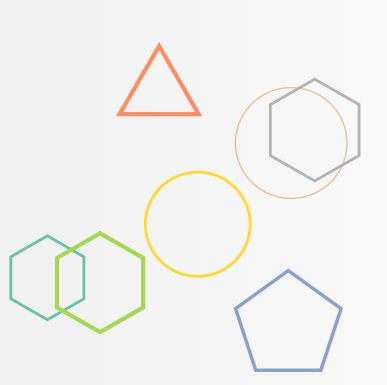[{"shape": "hexagon", "thickness": 2, "radius": 0.54, "center": [0.122, 0.278]}, {"shape": "triangle", "thickness": 3, "radius": 0.59, "center": [0.411, 0.762]}, {"shape": "pentagon", "thickness": 2.5, "radius": 0.72, "center": [0.744, 0.154]}, {"shape": "hexagon", "thickness": 3, "radius": 0.64, "center": [0.258, 0.266]}, {"shape": "circle", "thickness": 2, "radius": 0.68, "center": [0.51, 0.418]}, {"shape": "circle", "thickness": 1, "radius": 0.72, "center": [0.752, 0.629]}, {"shape": "hexagon", "thickness": 2, "radius": 0.66, "center": [0.812, 0.662]}]